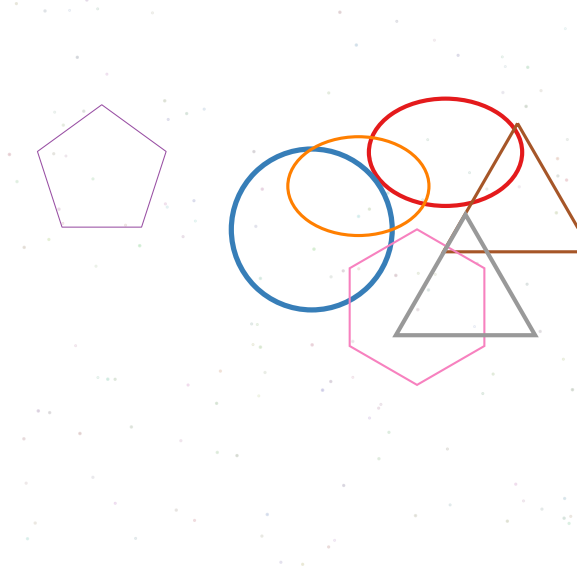[{"shape": "oval", "thickness": 2, "radius": 0.66, "center": [0.771, 0.735]}, {"shape": "circle", "thickness": 2.5, "radius": 0.7, "center": [0.54, 0.602]}, {"shape": "pentagon", "thickness": 0.5, "radius": 0.59, "center": [0.176, 0.701]}, {"shape": "oval", "thickness": 1.5, "radius": 0.61, "center": [0.621, 0.677]}, {"shape": "triangle", "thickness": 1.5, "radius": 0.74, "center": [0.896, 0.637]}, {"shape": "hexagon", "thickness": 1, "radius": 0.67, "center": [0.722, 0.467]}, {"shape": "triangle", "thickness": 2, "radius": 0.7, "center": [0.806, 0.488]}]